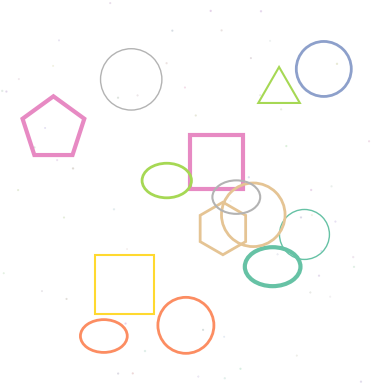[{"shape": "circle", "thickness": 1, "radius": 0.32, "center": [0.791, 0.391]}, {"shape": "oval", "thickness": 3, "radius": 0.36, "center": [0.708, 0.307]}, {"shape": "circle", "thickness": 2, "radius": 0.36, "center": [0.483, 0.155]}, {"shape": "oval", "thickness": 2, "radius": 0.3, "center": [0.27, 0.127]}, {"shape": "circle", "thickness": 2, "radius": 0.36, "center": [0.841, 0.821]}, {"shape": "pentagon", "thickness": 3, "radius": 0.42, "center": [0.139, 0.666]}, {"shape": "square", "thickness": 3, "radius": 0.35, "center": [0.562, 0.579]}, {"shape": "oval", "thickness": 2, "radius": 0.32, "center": [0.433, 0.531]}, {"shape": "triangle", "thickness": 1.5, "radius": 0.31, "center": [0.725, 0.764]}, {"shape": "square", "thickness": 1.5, "radius": 0.38, "center": [0.323, 0.261]}, {"shape": "circle", "thickness": 2, "radius": 0.41, "center": [0.658, 0.442]}, {"shape": "hexagon", "thickness": 2, "radius": 0.34, "center": [0.579, 0.407]}, {"shape": "circle", "thickness": 1, "radius": 0.4, "center": [0.341, 0.794]}, {"shape": "oval", "thickness": 1.5, "radius": 0.31, "center": [0.614, 0.488]}]